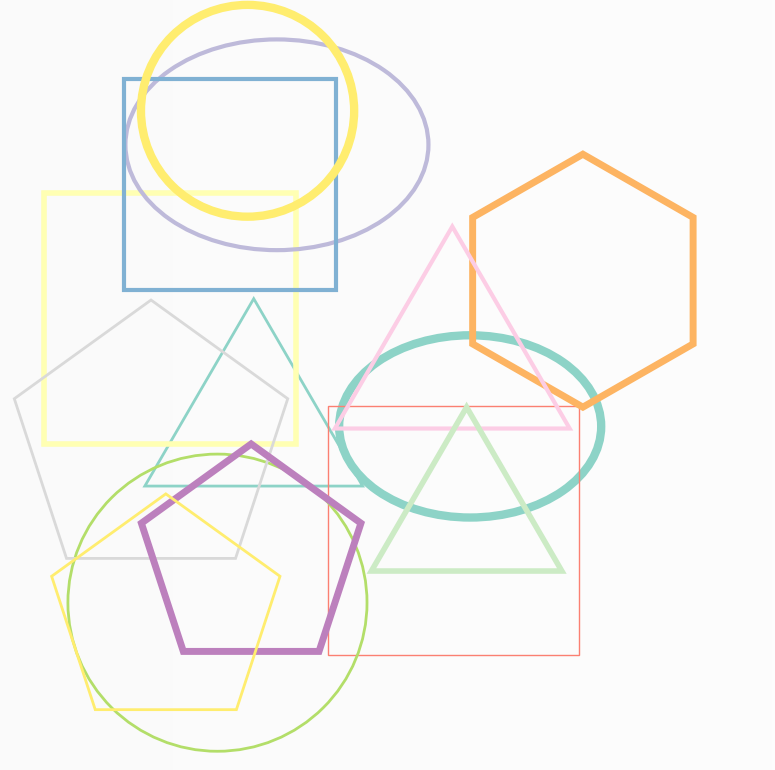[{"shape": "oval", "thickness": 3, "radius": 0.85, "center": [0.607, 0.446]}, {"shape": "triangle", "thickness": 1, "radius": 0.81, "center": [0.327, 0.45]}, {"shape": "square", "thickness": 2, "radius": 0.81, "center": [0.22, 0.586]}, {"shape": "oval", "thickness": 1.5, "radius": 0.98, "center": [0.357, 0.812]}, {"shape": "square", "thickness": 0.5, "radius": 0.81, "center": [0.585, 0.311]}, {"shape": "square", "thickness": 1.5, "radius": 0.68, "center": [0.297, 0.76]}, {"shape": "hexagon", "thickness": 2.5, "radius": 0.82, "center": [0.752, 0.635]}, {"shape": "circle", "thickness": 1, "radius": 0.96, "center": [0.281, 0.217]}, {"shape": "triangle", "thickness": 1.5, "radius": 0.87, "center": [0.584, 0.531]}, {"shape": "pentagon", "thickness": 1, "radius": 0.93, "center": [0.195, 0.425]}, {"shape": "pentagon", "thickness": 2.5, "radius": 0.74, "center": [0.324, 0.274]}, {"shape": "triangle", "thickness": 2, "radius": 0.71, "center": [0.602, 0.329]}, {"shape": "pentagon", "thickness": 1, "radius": 0.77, "center": [0.214, 0.204]}, {"shape": "circle", "thickness": 3, "radius": 0.69, "center": [0.319, 0.856]}]